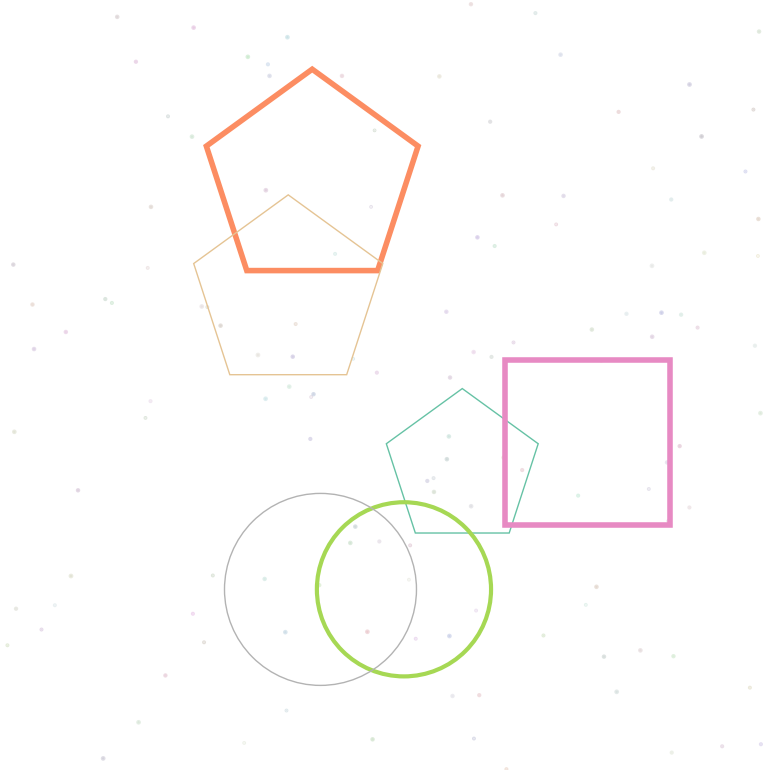[{"shape": "pentagon", "thickness": 0.5, "radius": 0.52, "center": [0.6, 0.392]}, {"shape": "pentagon", "thickness": 2, "radius": 0.72, "center": [0.405, 0.766]}, {"shape": "square", "thickness": 2, "radius": 0.53, "center": [0.763, 0.425]}, {"shape": "circle", "thickness": 1.5, "radius": 0.57, "center": [0.525, 0.235]}, {"shape": "pentagon", "thickness": 0.5, "radius": 0.65, "center": [0.374, 0.618]}, {"shape": "circle", "thickness": 0.5, "radius": 0.62, "center": [0.416, 0.235]}]